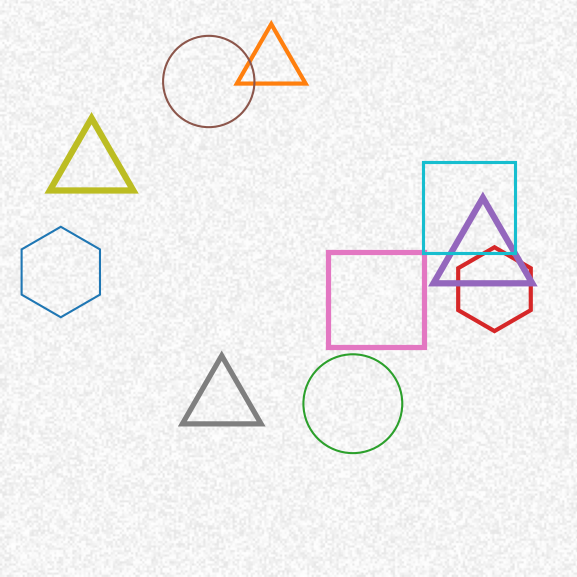[{"shape": "hexagon", "thickness": 1, "radius": 0.39, "center": [0.105, 0.528]}, {"shape": "triangle", "thickness": 2, "radius": 0.34, "center": [0.47, 0.889]}, {"shape": "circle", "thickness": 1, "radius": 0.43, "center": [0.611, 0.3]}, {"shape": "hexagon", "thickness": 2, "radius": 0.36, "center": [0.856, 0.498]}, {"shape": "triangle", "thickness": 3, "radius": 0.49, "center": [0.836, 0.558]}, {"shape": "circle", "thickness": 1, "radius": 0.4, "center": [0.362, 0.858]}, {"shape": "square", "thickness": 2.5, "radius": 0.41, "center": [0.651, 0.481]}, {"shape": "triangle", "thickness": 2.5, "radius": 0.39, "center": [0.384, 0.304]}, {"shape": "triangle", "thickness": 3, "radius": 0.42, "center": [0.159, 0.711]}, {"shape": "square", "thickness": 1.5, "radius": 0.4, "center": [0.812, 0.64]}]